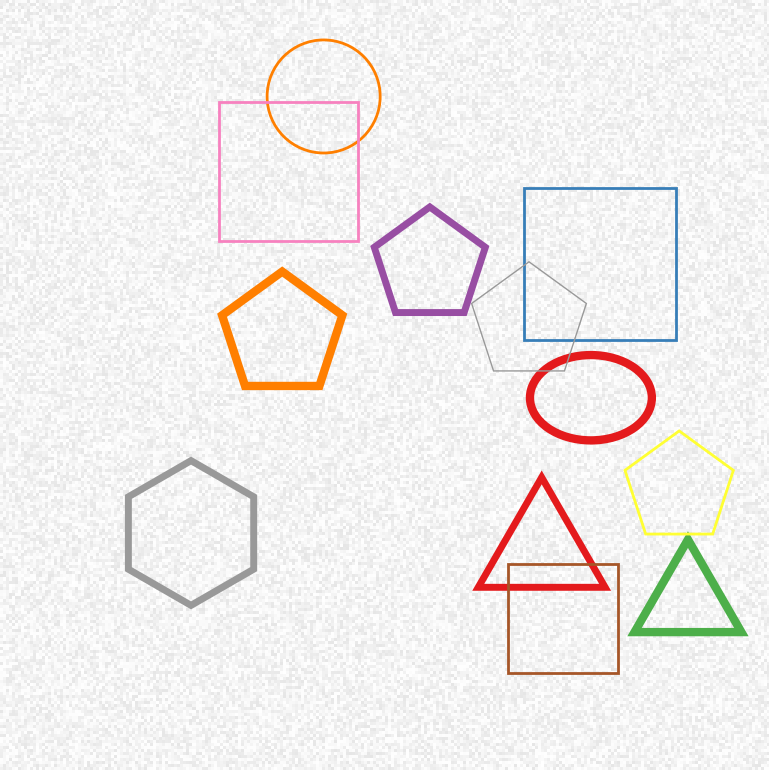[{"shape": "oval", "thickness": 3, "radius": 0.4, "center": [0.767, 0.483]}, {"shape": "triangle", "thickness": 2.5, "radius": 0.48, "center": [0.703, 0.285]}, {"shape": "square", "thickness": 1, "radius": 0.49, "center": [0.78, 0.657]}, {"shape": "triangle", "thickness": 3, "radius": 0.4, "center": [0.893, 0.219]}, {"shape": "pentagon", "thickness": 2.5, "radius": 0.38, "center": [0.558, 0.655]}, {"shape": "circle", "thickness": 1, "radius": 0.37, "center": [0.42, 0.875]}, {"shape": "pentagon", "thickness": 3, "radius": 0.41, "center": [0.367, 0.565]}, {"shape": "pentagon", "thickness": 1, "radius": 0.37, "center": [0.882, 0.366]}, {"shape": "square", "thickness": 1, "radius": 0.35, "center": [0.731, 0.197]}, {"shape": "square", "thickness": 1, "radius": 0.45, "center": [0.375, 0.777]}, {"shape": "hexagon", "thickness": 2.5, "radius": 0.47, "center": [0.248, 0.308]}, {"shape": "pentagon", "thickness": 0.5, "radius": 0.39, "center": [0.687, 0.582]}]